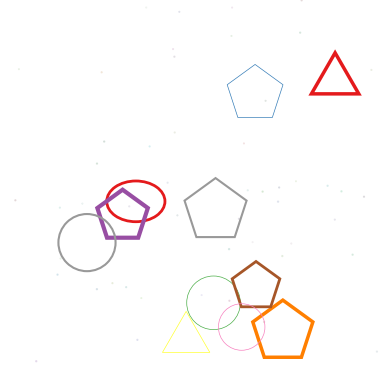[{"shape": "oval", "thickness": 2, "radius": 0.38, "center": [0.353, 0.477]}, {"shape": "triangle", "thickness": 2.5, "radius": 0.36, "center": [0.87, 0.792]}, {"shape": "pentagon", "thickness": 0.5, "radius": 0.38, "center": [0.663, 0.756]}, {"shape": "circle", "thickness": 0.5, "radius": 0.35, "center": [0.555, 0.213]}, {"shape": "pentagon", "thickness": 3, "radius": 0.34, "center": [0.318, 0.438]}, {"shape": "pentagon", "thickness": 2.5, "radius": 0.41, "center": [0.735, 0.138]}, {"shape": "triangle", "thickness": 0.5, "radius": 0.36, "center": [0.483, 0.12]}, {"shape": "pentagon", "thickness": 2, "radius": 0.33, "center": [0.665, 0.256]}, {"shape": "circle", "thickness": 0.5, "radius": 0.3, "center": [0.628, 0.151]}, {"shape": "circle", "thickness": 1.5, "radius": 0.37, "center": [0.226, 0.37]}, {"shape": "pentagon", "thickness": 1.5, "radius": 0.42, "center": [0.56, 0.453]}]